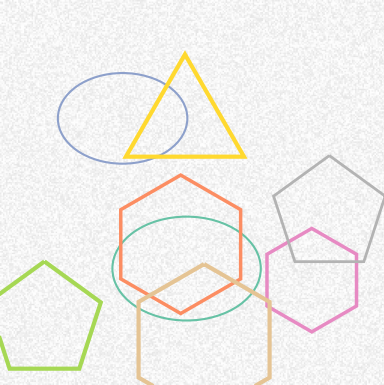[{"shape": "oval", "thickness": 1.5, "radius": 0.96, "center": [0.485, 0.302]}, {"shape": "hexagon", "thickness": 2.5, "radius": 0.9, "center": [0.469, 0.365]}, {"shape": "oval", "thickness": 1.5, "radius": 0.84, "center": [0.318, 0.693]}, {"shape": "hexagon", "thickness": 2.5, "radius": 0.67, "center": [0.81, 0.272]}, {"shape": "pentagon", "thickness": 3, "radius": 0.77, "center": [0.115, 0.167]}, {"shape": "triangle", "thickness": 3, "radius": 0.89, "center": [0.48, 0.682]}, {"shape": "hexagon", "thickness": 3, "radius": 0.98, "center": [0.53, 0.118]}, {"shape": "pentagon", "thickness": 2, "radius": 0.76, "center": [0.855, 0.444]}]